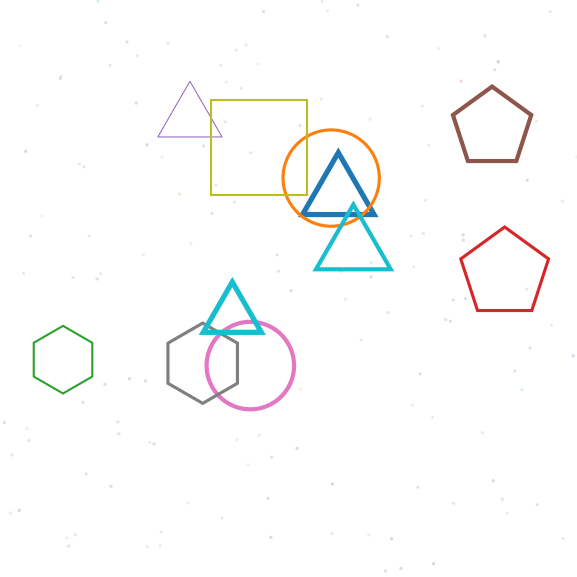[{"shape": "triangle", "thickness": 2.5, "radius": 0.36, "center": [0.586, 0.663]}, {"shape": "circle", "thickness": 1.5, "radius": 0.42, "center": [0.573, 0.691]}, {"shape": "hexagon", "thickness": 1, "radius": 0.29, "center": [0.109, 0.376]}, {"shape": "pentagon", "thickness": 1.5, "radius": 0.4, "center": [0.874, 0.526]}, {"shape": "triangle", "thickness": 0.5, "radius": 0.32, "center": [0.329, 0.794]}, {"shape": "pentagon", "thickness": 2, "radius": 0.36, "center": [0.852, 0.778]}, {"shape": "circle", "thickness": 2, "radius": 0.38, "center": [0.433, 0.366]}, {"shape": "hexagon", "thickness": 1.5, "radius": 0.35, "center": [0.351, 0.37]}, {"shape": "square", "thickness": 1, "radius": 0.41, "center": [0.449, 0.744]}, {"shape": "triangle", "thickness": 2, "radius": 0.37, "center": [0.612, 0.57]}, {"shape": "triangle", "thickness": 2.5, "radius": 0.29, "center": [0.402, 0.453]}]